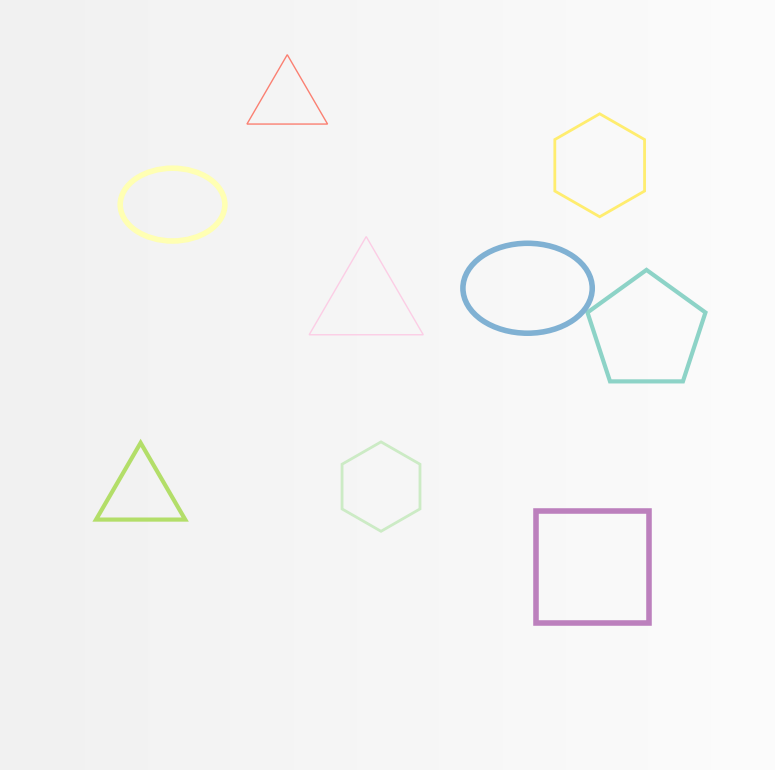[{"shape": "pentagon", "thickness": 1.5, "radius": 0.4, "center": [0.834, 0.569]}, {"shape": "oval", "thickness": 2, "radius": 0.34, "center": [0.223, 0.734]}, {"shape": "triangle", "thickness": 0.5, "radius": 0.3, "center": [0.371, 0.869]}, {"shape": "oval", "thickness": 2, "radius": 0.42, "center": [0.681, 0.626]}, {"shape": "triangle", "thickness": 1.5, "radius": 0.33, "center": [0.181, 0.358]}, {"shape": "triangle", "thickness": 0.5, "radius": 0.42, "center": [0.473, 0.608]}, {"shape": "square", "thickness": 2, "radius": 0.37, "center": [0.765, 0.264]}, {"shape": "hexagon", "thickness": 1, "radius": 0.29, "center": [0.492, 0.368]}, {"shape": "hexagon", "thickness": 1, "radius": 0.33, "center": [0.774, 0.785]}]